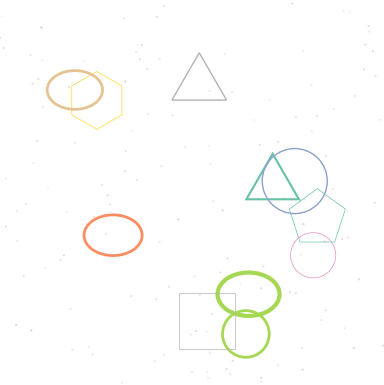[{"shape": "pentagon", "thickness": 0.5, "radius": 0.38, "center": [0.824, 0.433]}, {"shape": "triangle", "thickness": 1.5, "radius": 0.39, "center": [0.708, 0.522]}, {"shape": "oval", "thickness": 2, "radius": 0.38, "center": [0.294, 0.389]}, {"shape": "circle", "thickness": 1, "radius": 0.42, "center": [0.766, 0.53]}, {"shape": "circle", "thickness": 0.5, "radius": 0.29, "center": [0.813, 0.337]}, {"shape": "circle", "thickness": 2, "radius": 0.3, "center": [0.639, 0.133]}, {"shape": "oval", "thickness": 3, "radius": 0.4, "center": [0.646, 0.236]}, {"shape": "hexagon", "thickness": 0.5, "radius": 0.38, "center": [0.251, 0.739]}, {"shape": "oval", "thickness": 2, "radius": 0.36, "center": [0.194, 0.766]}, {"shape": "triangle", "thickness": 1, "radius": 0.41, "center": [0.518, 0.781]}, {"shape": "square", "thickness": 0.5, "radius": 0.36, "center": [0.538, 0.165]}]